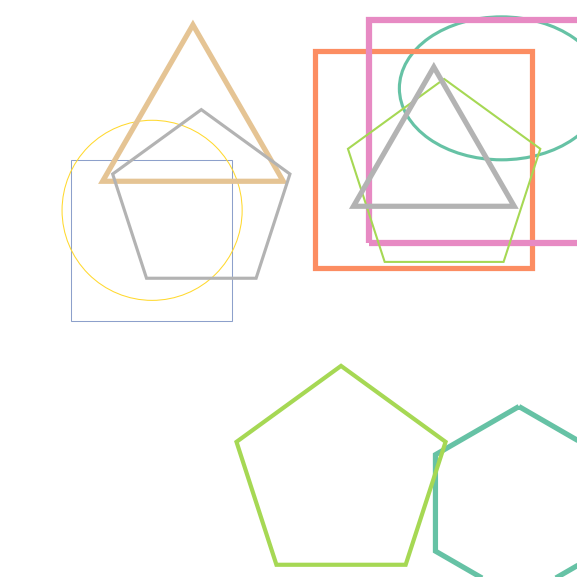[{"shape": "oval", "thickness": 1.5, "radius": 0.88, "center": [0.868, 0.846]}, {"shape": "hexagon", "thickness": 2.5, "radius": 0.83, "center": [0.899, 0.128]}, {"shape": "square", "thickness": 2.5, "radius": 0.94, "center": [0.733, 0.723]}, {"shape": "square", "thickness": 0.5, "radius": 0.7, "center": [0.262, 0.583]}, {"shape": "square", "thickness": 3, "radius": 0.97, "center": [0.832, 0.772]}, {"shape": "pentagon", "thickness": 2, "radius": 0.95, "center": [0.591, 0.175]}, {"shape": "pentagon", "thickness": 1, "radius": 0.88, "center": [0.769, 0.687]}, {"shape": "circle", "thickness": 0.5, "radius": 0.78, "center": [0.263, 0.635]}, {"shape": "triangle", "thickness": 2.5, "radius": 0.9, "center": [0.334, 0.776]}, {"shape": "triangle", "thickness": 2.5, "radius": 0.8, "center": [0.751, 0.722]}, {"shape": "pentagon", "thickness": 1.5, "radius": 0.81, "center": [0.349, 0.648]}]